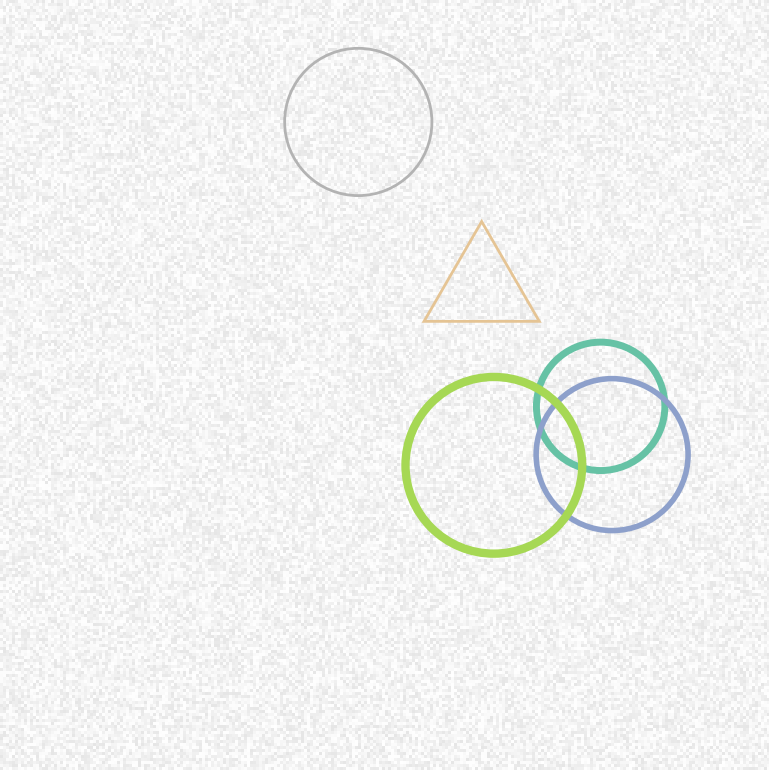[{"shape": "circle", "thickness": 2.5, "radius": 0.42, "center": [0.78, 0.472]}, {"shape": "circle", "thickness": 2, "radius": 0.49, "center": [0.795, 0.41]}, {"shape": "circle", "thickness": 3, "radius": 0.57, "center": [0.641, 0.396]}, {"shape": "triangle", "thickness": 1, "radius": 0.43, "center": [0.626, 0.626]}, {"shape": "circle", "thickness": 1, "radius": 0.48, "center": [0.465, 0.842]}]